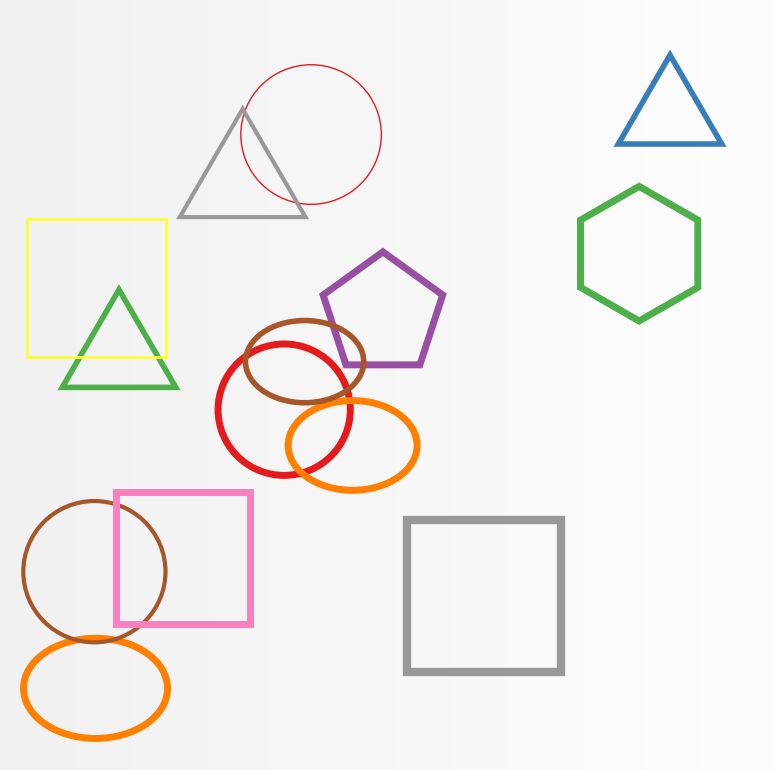[{"shape": "circle", "thickness": 0.5, "radius": 0.45, "center": [0.401, 0.825]}, {"shape": "circle", "thickness": 2.5, "radius": 0.43, "center": [0.367, 0.468]}, {"shape": "triangle", "thickness": 2, "radius": 0.39, "center": [0.865, 0.851]}, {"shape": "hexagon", "thickness": 2.5, "radius": 0.44, "center": [0.825, 0.67]}, {"shape": "triangle", "thickness": 2, "radius": 0.42, "center": [0.154, 0.539]}, {"shape": "pentagon", "thickness": 2.5, "radius": 0.41, "center": [0.494, 0.592]}, {"shape": "oval", "thickness": 2.5, "radius": 0.46, "center": [0.123, 0.106]}, {"shape": "oval", "thickness": 2.5, "radius": 0.42, "center": [0.455, 0.421]}, {"shape": "square", "thickness": 1, "radius": 0.45, "center": [0.124, 0.626]}, {"shape": "circle", "thickness": 1.5, "radius": 0.46, "center": [0.122, 0.258]}, {"shape": "oval", "thickness": 2, "radius": 0.38, "center": [0.393, 0.53]}, {"shape": "square", "thickness": 2.5, "radius": 0.43, "center": [0.236, 0.275]}, {"shape": "triangle", "thickness": 1.5, "radius": 0.47, "center": [0.313, 0.765]}, {"shape": "square", "thickness": 3, "radius": 0.5, "center": [0.625, 0.226]}]